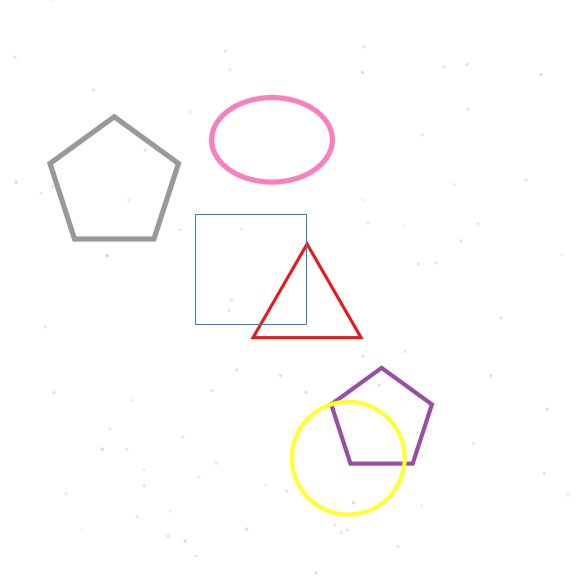[{"shape": "triangle", "thickness": 1.5, "radius": 0.54, "center": [0.532, 0.468]}, {"shape": "square", "thickness": 0.5, "radius": 0.48, "center": [0.435, 0.533]}, {"shape": "pentagon", "thickness": 2, "radius": 0.46, "center": [0.661, 0.27]}, {"shape": "circle", "thickness": 2, "radius": 0.49, "center": [0.603, 0.206]}, {"shape": "oval", "thickness": 2.5, "radius": 0.52, "center": [0.471, 0.757]}, {"shape": "pentagon", "thickness": 2.5, "radius": 0.58, "center": [0.198, 0.68]}]